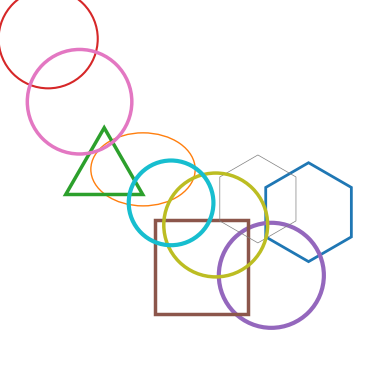[{"shape": "hexagon", "thickness": 2, "radius": 0.64, "center": [0.801, 0.449]}, {"shape": "oval", "thickness": 1, "radius": 0.68, "center": [0.371, 0.56]}, {"shape": "triangle", "thickness": 2.5, "radius": 0.58, "center": [0.271, 0.553]}, {"shape": "circle", "thickness": 1.5, "radius": 0.64, "center": [0.125, 0.899]}, {"shape": "circle", "thickness": 3, "radius": 0.68, "center": [0.705, 0.285]}, {"shape": "square", "thickness": 2.5, "radius": 0.61, "center": [0.524, 0.307]}, {"shape": "circle", "thickness": 2.5, "radius": 0.68, "center": [0.207, 0.736]}, {"shape": "hexagon", "thickness": 0.5, "radius": 0.57, "center": [0.67, 0.483]}, {"shape": "circle", "thickness": 2.5, "radius": 0.67, "center": [0.56, 0.416]}, {"shape": "circle", "thickness": 3, "radius": 0.55, "center": [0.444, 0.473]}]